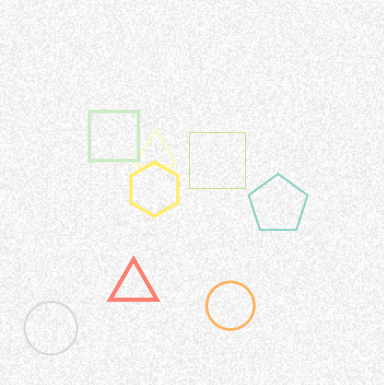[{"shape": "pentagon", "thickness": 1.5, "radius": 0.4, "center": [0.722, 0.468]}, {"shape": "triangle", "thickness": 1, "radius": 0.32, "center": [0.405, 0.601]}, {"shape": "triangle", "thickness": 3, "radius": 0.35, "center": [0.347, 0.257]}, {"shape": "circle", "thickness": 2, "radius": 0.31, "center": [0.599, 0.206]}, {"shape": "square", "thickness": 0.5, "radius": 0.36, "center": [0.564, 0.585]}, {"shape": "circle", "thickness": 1.5, "radius": 0.34, "center": [0.132, 0.148]}, {"shape": "square", "thickness": 2.5, "radius": 0.32, "center": [0.295, 0.648]}, {"shape": "hexagon", "thickness": 2.5, "radius": 0.35, "center": [0.401, 0.509]}]